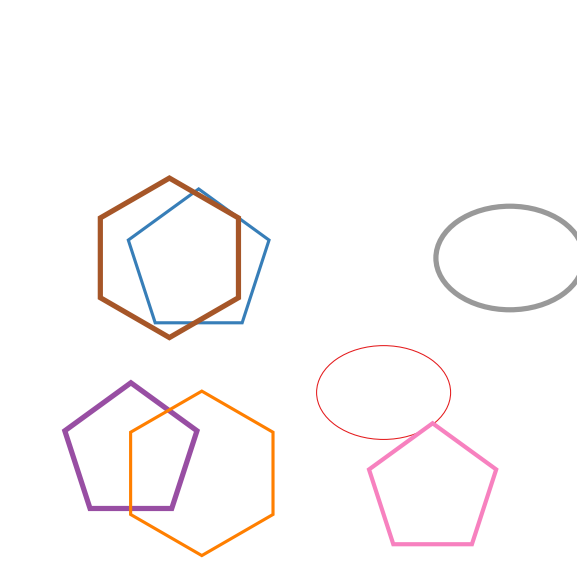[{"shape": "oval", "thickness": 0.5, "radius": 0.58, "center": [0.664, 0.319]}, {"shape": "pentagon", "thickness": 1.5, "radius": 0.64, "center": [0.344, 0.544]}, {"shape": "pentagon", "thickness": 2.5, "radius": 0.6, "center": [0.227, 0.216]}, {"shape": "hexagon", "thickness": 1.5, "radius": 0.71, "center": [0.349, 0.179]}, {"shape": "hexagon", "thickness": 2.5, "radius": 0.69, "center": [0.293, 0.553]}, {"shape": "pentagon", "thickness": 2, "radius": 0.58, "center": [0.749, 0.15]}, {"shape": "oval", "thickness": 2.5, "radius": 0.64, "center": [0.883, 0.552]}]